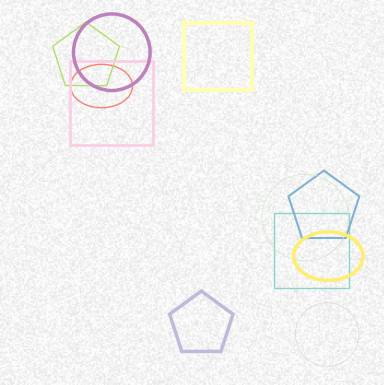[{"shape": "square", "thickness": 1, "radius": 0.49, "center": [0.808, 0.349]}, {"shape": "square", "thickness": 3, "radius": 0.44, "center": [0.567, 0.854]}, {"shape": "pentagon", "thickness": 2.5, "radius": 0.43, "center": [0.523, 0.157]}, {"shape": "oval", "thickness": 1, "radius": 0.4, "center": [0.264, 0.777]}, {"shape": "pentagon", "thickness": 1.5, "radius": 0.48, "center": [0.841, 0.46]}, {"shape": "pentagon", "thickness": 1, "radius": 0.46, "center": [0.224, 0.852]}, {"shape": "square", "thickness": 2, "radius": 0.54, "center": [0.289, 0.733]}, {"shape": "circle", "thickness": 0.5, "radius": 0.41, "center": [0.85, 0.131]}, {"shape": "circle", "thickness": 2.5, "radius": 0.5, "center": [0.29, 0.864]}, {"shape": "circle", "thickness": 0.5, "radius": 0.56, "center": [0.793, 0.435]}, {"shape": "oval", "thickness": 2.5, "radius": 0.45, "center": [0.853, 0.335]}]